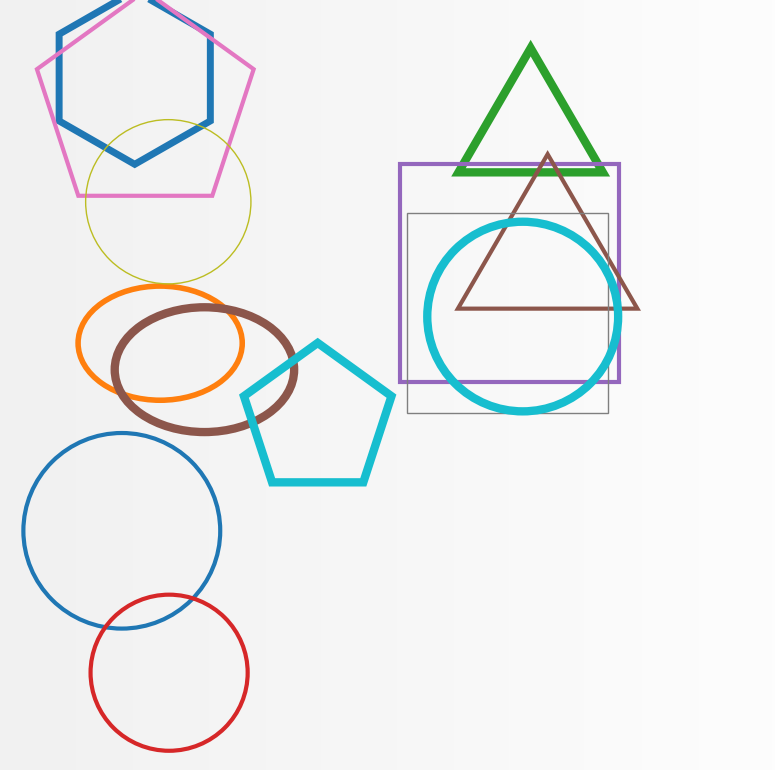[{"shape": "circle", "thickness": 1.5, "radius": 0.64, "center": [0.157, 0.311]}, {"shape": "hexagon", "thickness": 2.5, "radius": 0.56, "center": [0.174, 0.899]}, {"shape": "oval", "thickness": 2, "radius": 0.53, "center": [0.207, 0.554]}, {"shape": "triangle", "thickness": 3, "radius": 0.54, "center": [0.685, 0.83]}, {"shape": "circle", "thickness": 1.5, "radius": 0.51, "center": [0.218, 0.126]}, {"shape": "square", "thickness": 1.5, "radius": 0.71, "center": [0.657, 0.645]}, {"shape": "oval", "thickness": 3, "radius": 0.58, "center": [0.264, 0.52]}, {"shape": "triangle", "thickness": 1.5, "radius": 0.67, "center": [0.707, 0.666]}, {"shape": "pentagon", "thickness": 1.5, "radius": 0.74, "center": [0.187, 0.865]}, {"shape": "square", "thickness": 0.5, "radius": 0.65, "center": [0.655, 0.593]}, {"shape": "circle", "thickness": 0.5, "radius": 0.53, "center": [0.217, 0.738]}, {"shape": "circle", "thickness": 3, "radius": 0.62, "center": [0.674, 0.589]}, {"shape": "pentagon", "thickness": 3, "radius": 0.5, "center": [0.41, 0.455]}]